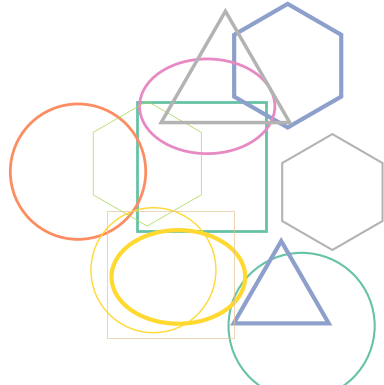[{"shape": "circle", "thickness": 1.5, "radius": 0.95, "center": [0.783, 0.153]}, {"shape": "square", "thickness": 2, "radius": 0.84, "center": [0.524, 0.568]}, {"shape": "circle", "thickness": 2, "radius": 0.88, "center": [0.203, 0.554]}, {"shape": "triangle", "thickness": 3, "radius": 0.71, "center": [0.73, 0.231]}, {"shape": "hexagon", "thickness": 3, "radius": 0.8, "center": [0.747, 0.829]}, {"shape": "oval", "thickness": 2, "radius": 0.88, "center": [0.538, 0.724]}, {"shape": "hexagon", "thickness": 0.5, "radius": 0.81, "center": [0.383, 0.575]}, {"shape": "circle", "thickness": 1, "radius": 0.81, "center": [0.399, 0.298]}, {"shape": "oval", "thickness": 3, "radius": 0.87, "center": [0.463, 0.281]}, {"shape": "square", "thickness": 0.5, "radius": 0.82, "center": [0.443, 0.287]}, {"shape": "triangle", "thickness": 2.5, "radius": 0.96, "center": [0.586, 0.778]}, {"shape": "hexagon", "thickness": 1.5, "radius": 0.75, "center": [0.863, 0.501]}]